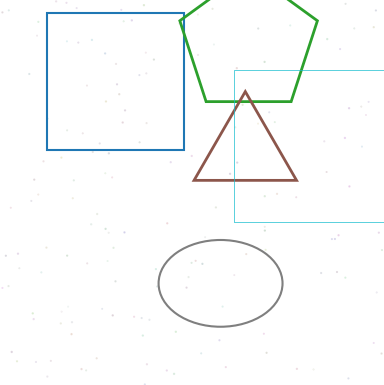[{"shape": "square", "thickness": 1.5, "radius": 0.89, "center": [0.3, 0.788]}, {"shape": "pentagon", "thickness": 2, "radius": 0.94, "center": [0.646, 0.888]}, {"shape": "triangle", "thickness": 2, "radius": 0.77, "center": [0.637, 0.608]}, {"shape": "oval", "thickness": 1.5, "radius": 0.8, "center": [0.573, 0.264]}, {"shape": "square", "thickness": 0.5, "radius": 0.99, "center": [0.805, 0.621]}]